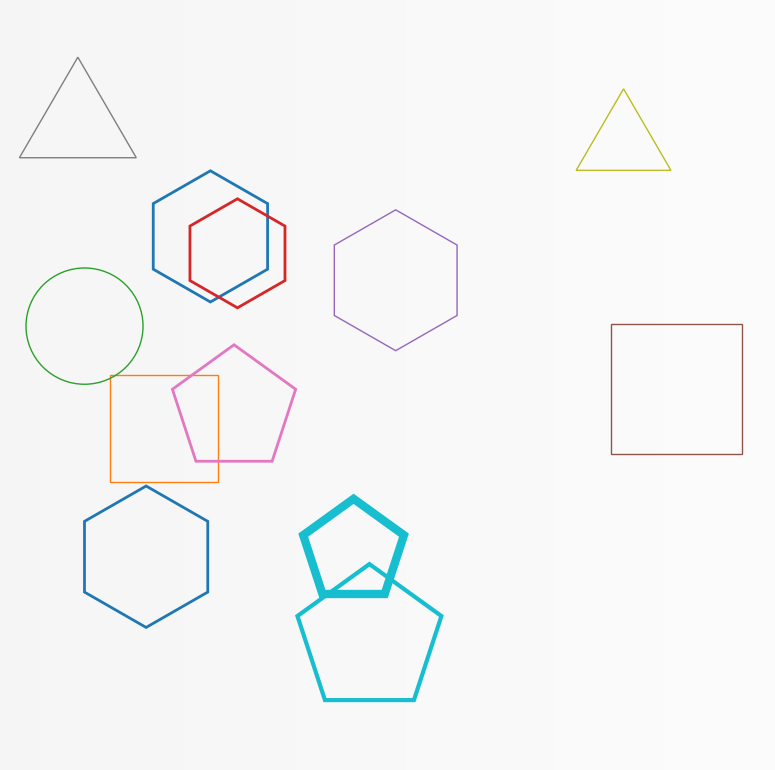[{"shape": "hexagon", "thickness": 1, "radius": 0.43, "center": [0.272, 0.693]}, {"shape": "hexagon", "thickness": 1, "radius": 0.46, "center": [0.189, 0.277]}, {"shape": "square", "thickness": 0.5, "radius": 0.35, "center": [0.211, 0.443]}, {"shape": "circle", "thickness": 0.5, "radius": 0.38, "center": [0.109, 0.576]}, {"shape": "hexagon", "thickness": 1, "radius": 0.35, "center": [0.306, 0.671]}, {"shape": "hexagon", "thickness": 0.5, "radius": 0.46, "center": [0.511, 0.636]}, {"shape": "square", "thickness": 0.5, "radius": 0.42, "center": [0.873, 0.495]}, {"shape": "pentagon", "thickness": 1, "radius": 0.42, "center": [0.302, 0.469]}, {"shape": "triangle", "thickness": 0.5, "radius": 0.44, "center": [0.1, 0.839]}, {"shape": "triangle", "thickness": 0.5, "radius": 0.35, "center": [0.805, 0.814]}, {"shape": "pentagon", "thickness": 1.5, "radius": 0.49, "center": [0.477, 0.17]}, {"shape": "pentagon", "thickness": 3, "radius": 0.34, "center": [0.456, 0.284]}]